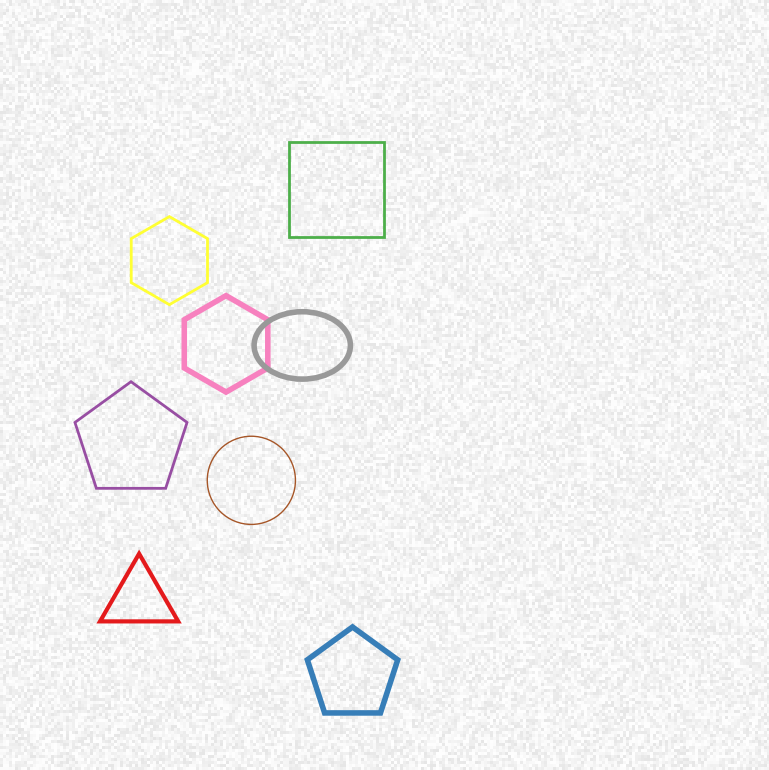[{"shape": "triangle", "thickness": 1.5, "radius": 0.29, "center": [0.181, 0.222]}, {"shape": "pentagon", "thickness": 2, "radius": 0.31, "center": [0.458, 0.124]}, {"shape": "square", "thickness": 1, "radius": 0.31, "center": [0.437, 0.754]}, {"shape": "pentagon", "thickness": 1, "radius": 0.38, "center": [0.17, 0.428]}, {"shape": "hexagon", "thickness": 1, "radius": 0.29, "center": [0.22, 0.662]}, {"shape": "circle", "thickness": 0.5, "radius": 0.29, "center": [0.326, 0.376]}, {"shape": "hexagon", "thickness": 2, "radius": 0.31, "center": [0.294, 0.553]}, {"shape": "oval", "thickness": 2, "radius": 0.31, "center": [0.393, 0.551]}]